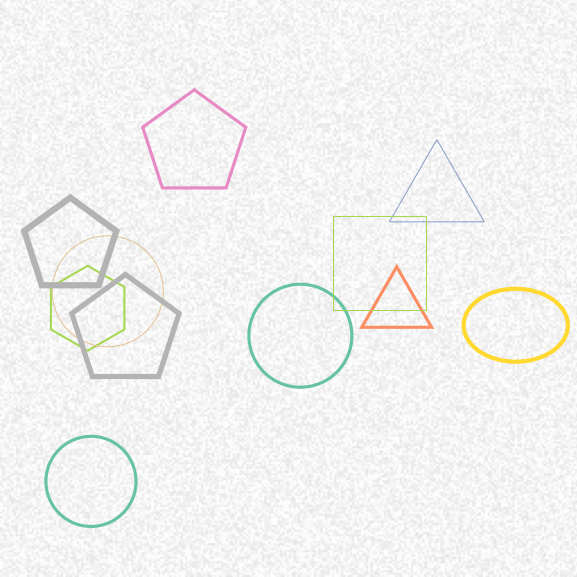[{"shape": "circle", "thickness": 1.5, "radius": 0.39, "center": [0.158, 0.166]}, {"shape": "circle", "thickness": 1.5, "radius": 0.45, "center": [0.52, 0.418]}, {"shape": "triangle", "thickness": 1.5, "radius": 0.35, "center": [0.687, 0.467]}, {"shape": "triangle", "thickness": 0.5, "radius": 0.47, "center": [0.756, 0.662]}, {"shape": "pentagon", "thickness": 1.5, "radius": 0.47, "center": [0.336, 0.75]}, {"shape": "square", "thickness": 0.5, "radius": 0.4, "center": [0.658, 0.544]}, {"shape": "hexagon", "thickness": 1, "radius": 0.37, "center": [0.152, 0.465]}, {"shape": "oval", "thickness": 2, "radius": 0.45, "center": [0.893, 0.436]}, {"shape": "circle", "thickness": 0.5, "radius": 0.48, "center": [0.187, 0.495]}, {"shape": "pentagon", "thickness": 2.5, "radius": 0.49, "center": [0.217, 0.426]}, {"shape": "pentagon", "thickness": 3, "radius": 0.42, "center": [0.122, 0.573]}]